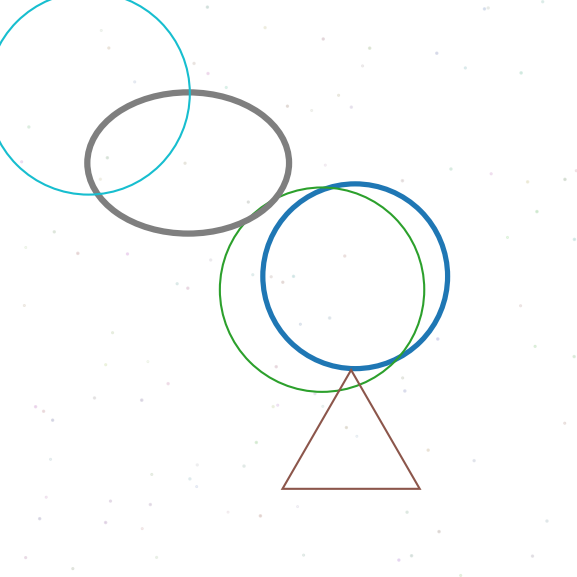[{"shape": "circle", "thickness": 2.5, "radius": 0.8, "center": [0.615, 0.521]}, {"shape": "circle", "thickness": 1, "radius": 0.88, "center": [0.558, 0.498]}, {"shape": "triangle", "thickness": 1, "radius": 0.69, "center": [0.608, 0.221]}, {"shape": "oval", "thickness": 3, "radius": 0.87, "center": [0.326, 0.717]}, {"shape": "circle", "thickness": 1, "radius": 0.88, "center": [0.153, 0.838]}]